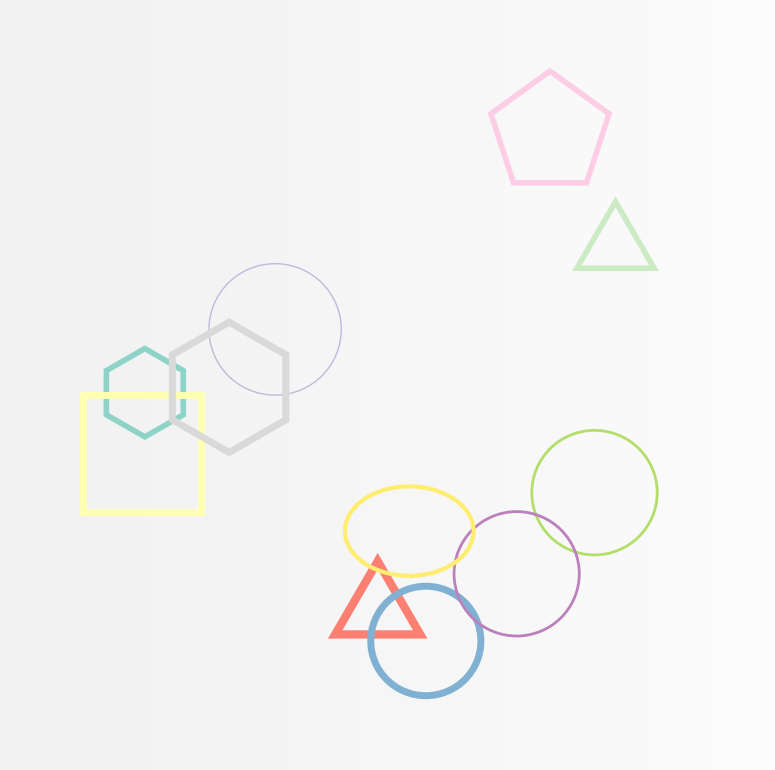[{"shape": "hexagon", "thickness": 2, "radius": 0.29, "center": [0.187, 0.49]}, {"shape": "square", "thickness": 2.5, "radius": 0.38, "center": [0.183, 0.411]}, {"shape": "circle", "thickness": 0.5, "radius": 0.43, "center": [0.355, 0.572]}, {"shape": "triangle", "thickness": 3, "radius": 0.32, "center": [0.487, 0.208]}, {"shape": "circle", "thickness": 2.5, "radius": 0.36, "center": [0.549, 0.168]}, {"shape": "circle", "thickness": 1, "radius": 0.4, "center": [0.767, 0.36]}, {"shape": "pentagon", "thickness": 2, "radius": 0.4, "center": [0.71, 0.827]}, {"shape": "hexagon", "thickness": 2.5, "radius": 0.42, "center": [0.296, 0.497]}, {"shape": "circle", "thickness": 1, "radius": 0.4, "center": [0.667, 0.255]}, {"shape": "triangle", "thickness": 2, "radius": 0.29, "center": [0.794, 0.68]}, {"shape": "oval", "thickness": 1.5, "radius": 0.41, "center": [0.528, 0.31]}]